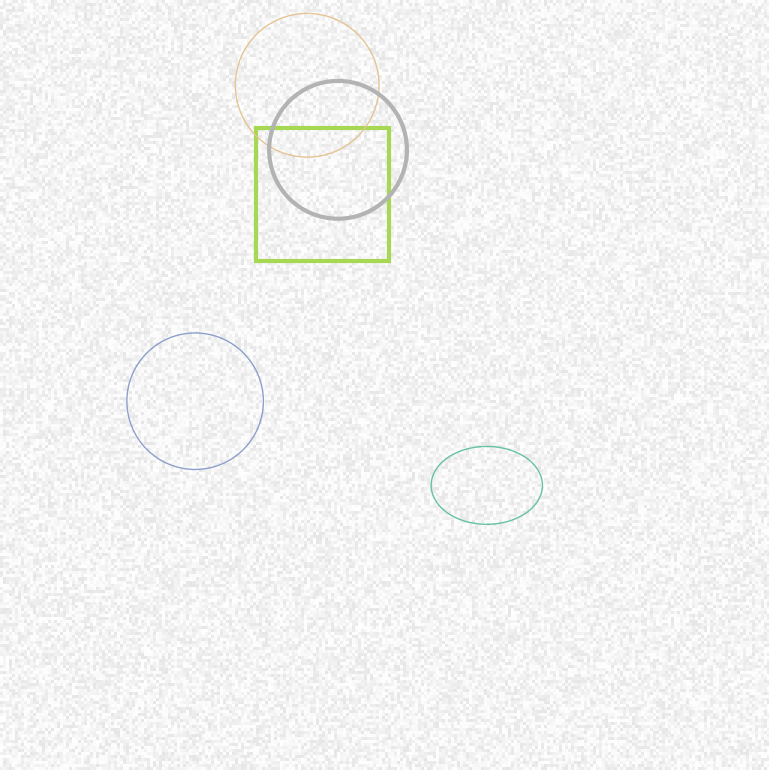[{"shape": "oval", "thickness": 0.5, "radius": 0.36, "center": [0.632, 0.37]}, {"shape": "circle", "thickness": 0.5, "radius": 0.44, "center": [0.253, 0.479]}, {"shape": "square", "thickness": 1.5, "radius": 0.43, "center": [0.418, 0.747]}, {"shape": "circle", "thickness": 0.5, "radius": 0.47, "center": [0.399, 0.889]}, {"shape": "circle", "thickness": 1.5, "radius": 0.45, "center": [0.439, 0.805]}]